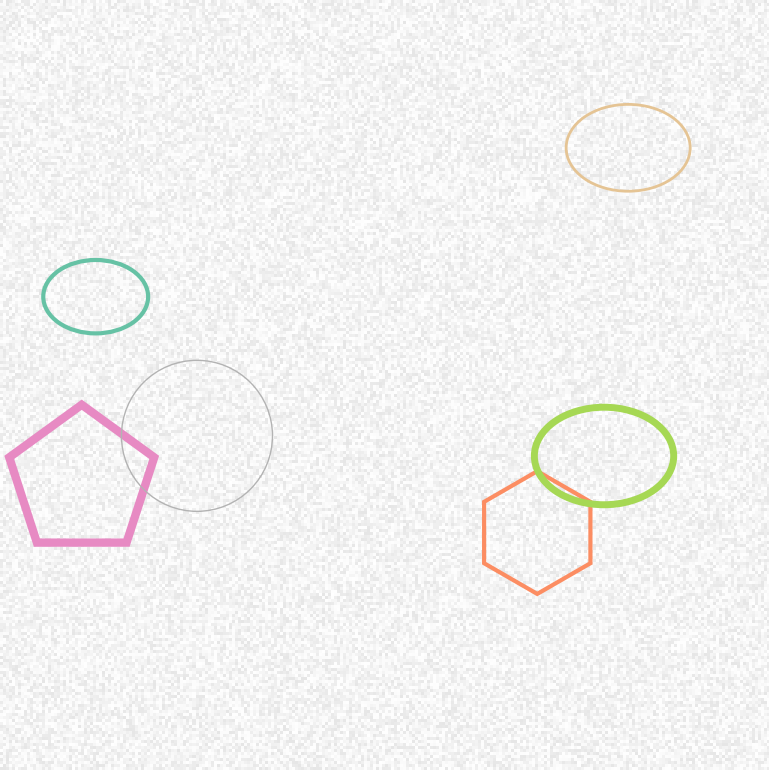[{"shape": "oval", "thickness": 1.5, "radius": 0.34, "center": [0.124, 0.615]}, {"shape": "hexagon", "thickness": 1.5, "radius": 0.4, "center": [0.698, 0.308]}, {"shape": "pentagon", "thickness": 3, "radius": 0.5, "center": [0.106, 0.375]}, {"shape": "oval", "thickness": 2.5, "radius": 0.45, "center": [0.784, 0.408]}, {"shape": "oval", "thickness": 1, "radius": 0.4, "center": [0.816, 0.808]}, {"shape": "circle", "thickness": 0.5, "radius": 0.49, "center": [0.256, 0.434]}]